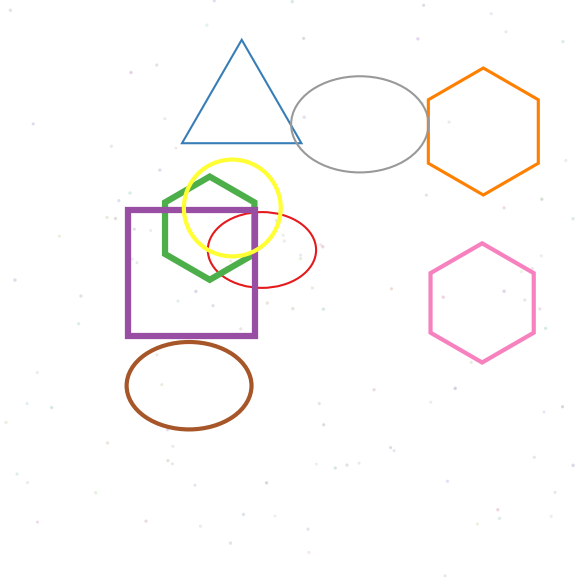[{"shape": "oval", "thickness": 1, "radius": 0.47, "center": [0.454, 0.566]}, {"shape": "triangle", "thickness": 1, "radius": 0.6, "center": [0.419, 0.811]}, {"shape": "hexagon", "thickness": 3, "radius": 0.45, "center": [0.363, 0.604]}, {"shape": "square", "thickness": 3, "radius": 0.55, "center": [0.332, 0.526]}, {"shape": "hexagon", "thickness": 1.5, "radius": 0.55, "center": [0.837, 0.771]}, {"shape": "circle", "thickness": 2, "radius": 0.42, "center": [0.402, 0.639]}, {"shape": "oval", "thickness": 2, "radius": 0.54, "center": [0.327, 0.331]}, {"shape": "hexagon", "thickness": 2, "radius": 0.52, "center": [0.835, 0.475]}, {"shape": "oval", "thickness": 1, "radius": 0.59, "center": [0.623, 0.784]}]